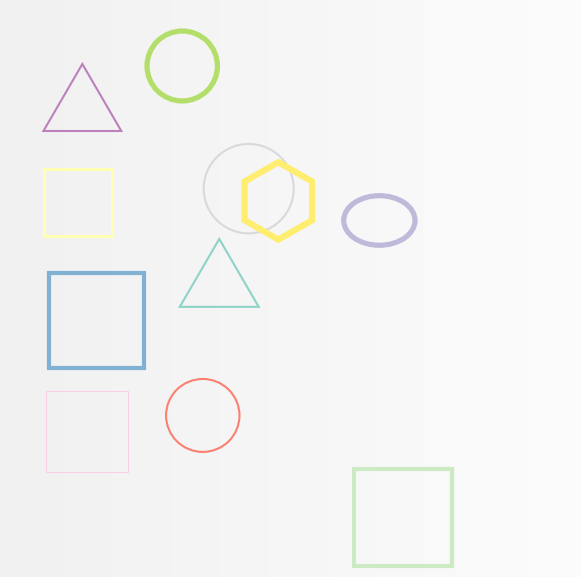[{"shape": "triangle", "thickness": 1, "radius": 0.39, "center": [0.377, 0.507]}, {"shape": "square", "thickness": 1.5, "radius": 0.29, "center": [0.134, 0.648]}, {"shape": "oval", "thickness": 2.5, "radius": 0.31, "center": [0.653, 0.617]}, {"shape": "circle", "thickness": 1, "radius": 0.32, "center": [0.349, 0.28]}, {"shape": "square", "thickness": 2, "radius": 0.41, "center": [0.166, 0.444]}, {"shape": "circle", "thickness": 2.5, "radius": 0.3, "center": [0.314, 0.885]}, {"shape": "square", "thickness": 0.5, "radius": 0.35, "center": [0.149, 0.251]}, {"shape": "circle", "thickness": 1, "radius": 0.39, "center": [0.428, 0.672]}, {"shape": "triangle", "thickness": 1, "radius": 0.39, "center": [0.142, 0.811]}, {"shape": "square", "thickness": 2, "radius": 0.42, "center": [0.694, 0.103]}, {"shape": "hexagon", "thickness": 3, "radius": 0.34, "center": [0.479, 0.651]}]